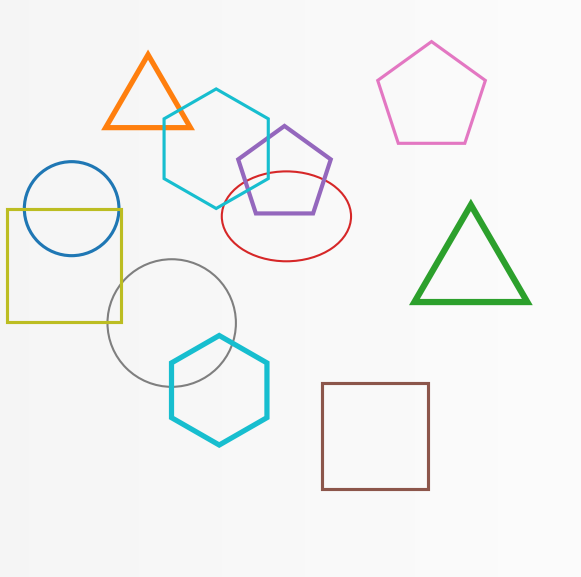[{"shape": "circle", "thickness": 1.5, "radius": 0.41, "center": [0.123, 0.638]}, {"shape": "triangle", "thickness": 2.5, "radius": 0.42, "center": [0.255, 0.82]}, {"shape": "triangle", "thickness": 3, "radius": 0.56, "center": [0.81, 0.532]}, {"shape": "oval", "thickness": 1, "radius": 0.56, "center": [0.493, 0.625]}, {"shape": "pentagon", "thickness": 2, "radius": 0.42, "center": [0.489, 0.697]}, {"shape": "square", "thickness": 1.5, "radius": 0.46, "center": [0.644, 0.244]}, {"shape": "pentagon", "thickness": 1.5, "radius": 0.49, "center": [0.742, 0.83]}, {"shape": "circle", "thickness": 1, "radius": 0.55, "center": [0.295, 0.44]}, {"shape": "square", "thickness": 1.5, "radius": 0.49, "center": [0.11, 0.539]}, {"shape": "hexagon", "thickness": 2.5, "radius": 0.47, "center": [0.377, 0.323]}, {"shape": "hexagon", "thickness": 1.5, "radius": 0.52, "center": [0.372, 0.742]}]